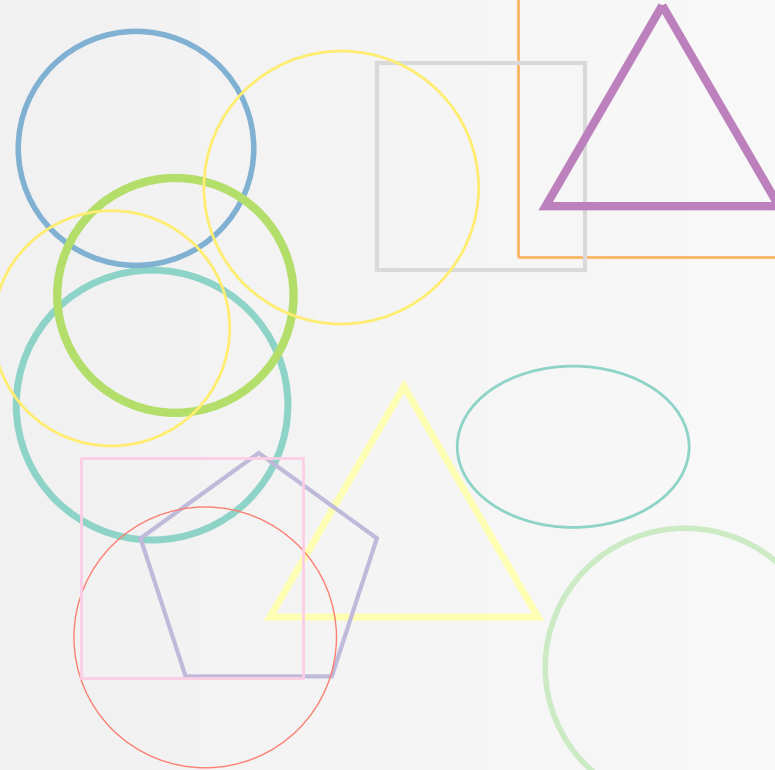[{"shape": "oval", "thickness": 1, "radius": 0.75, "center": [0.74, 0.42]}, {"shape": "circle", "thickness": 2.5, "radius": 0.88, "center": [0.196, 0.474]}, {"shape": "triangle", "thickness": 2.5, "radius": 1.0, "center": [0.521, 0.298]}, {"shape": "pentagon", "thickness": 1.5, "radius": 0.8, "center": [0.334, 0.251]}, {"shape": "circle", "thickness": 0.5, "radius": 0.85, "center": [0.265, 0.172]}, {"shape": "circle", "thickness": 2, "radius": 0.76, "center": [0.175, 0.807]}, {"shape": "square", "thickness": 1, "radius": 0.85, "center": [0.84, 0.836]}, {"shape": "circle", "thickness": 3, "radius": 0.76, "center": [0.226, 0.616]}, {"shape": "square", "thickness": 1, "radius": 0.71, "center": [0.248, 0.262]}, {"shape": "square", "thickness": 1.5, "radius": 0.67, "center": [0.621, 0.784]}, {"shape": "triangle", "thickness": 3, "radius": 0.87, "center": [0.855, 0.819]}, {"shape": "circle", "thickness": 2, "radius": 0.9, "center": [0.884, 0.134]}, {"shape": "circle", "thickness": 1, "radius": 0.76, "center": [0.144, 0.574]}, {"shape": "circle", "thickness": 1, "radius": 0.89, "center": [0.44, 0.756]}]